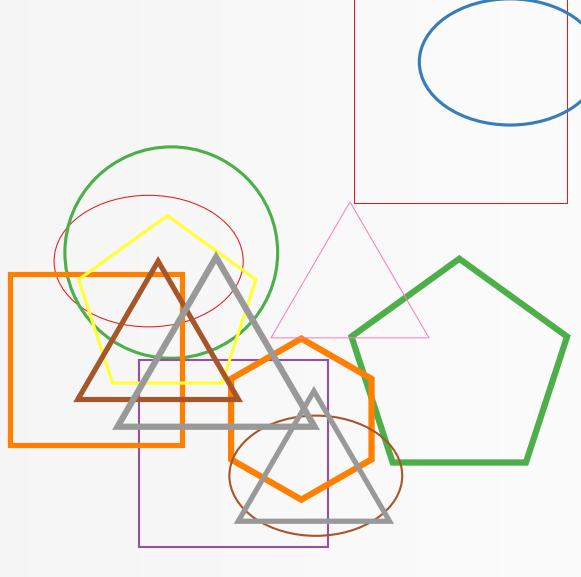[{"shape": "square", "thickness": 0.5, "radius": 0.92, "center": [0.793, 0.83]}, {"shape": "oval", "thickness": 0.5, "radius": 0.81, "center": [0.256, 0.547]}, {"shape": "oval", "thickness": 1.5, "radius": 0.78, "center": [0.877, 0.892]}, {"shape": "circle", "thickness": 1.5, "radius": 0.92, "center": [0.295, 0.562]}, {"shape": "pentagon", "thickness": 3, "radius": 0.98, "center": [0.79, 0.356]}, {"shape": "square", "thickness": 1, "radius": 0.81, "center": [0.402, 0.214]}, {"shape": "hexagon", "thickness": 3, "radius": 0.7, "center": [0.518, 0.273]}, {"shape": "square", "thickness": 2.5, "radius": 0.74, "center": [0.165, 0.376]}, {"shape": "pentagon", "thickness": 1.5, "radius": 0.8, "center": [0.288, 0.465]}, {"shape": "oval", "thickness": 1, "radius": 0.74, "center": [0.543, 0.175]}, {"shape": "triangle", "thickness": 2.5, "radius": 0.8, "center": [0.272, 0.387]}, {"shape": "triangle", "thickness": 0.5, "radius": 0.78, "center": [0.602, 0.493]}, {"shape": "triangle", "thickness": 2.5, "radius": 0.75, "center": [0.54, 0.172]}, {"shape": "triangle", "thickness": 3, "radius": 0.98, "center": [0.372, 0.358]}]